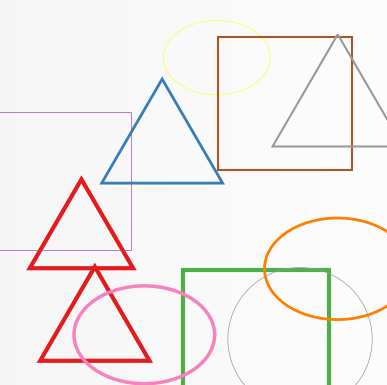[{"shape": "triangle", "thickness": 3, "radius": 0.81, "center": [0.245, 0.144]}, {"shape": "triangle", "thickness": 3, "radius": 0.77, "center": [0.21, 0.38]}, {"shape": "triangle", "thickness": 2, "radius": 0.9, "center": [0.418, 0.614]}, {"shape": "square", "thickness": 3, "radius": 0.94, "center": [0.661, 0.11]}, {"shape": "square", "thickness": 0.5, "radius": 0.9, "center": [0.159, 0.529]}, {"shape": "oval", "thickness": 2, "radius": 0.94, "center": [0.871, 0.302]}, {"shape": "oval", "thickness": 0.5, "radius": 0.69, "center": [0.56, 0.85]}, {"shape": "square", "thickness": 1.5, "radius": 0.86, "center": [0.735, 0.732]}, {"shape": "oval", "thickness": 2.5, "radius": 0.91, "center": [0.372, 0.13]}, {"shape": "circle", "thickness": 0.5, "radius": 0.93, "center": [0.774, 0.119]}, {"shape": "triangle", "thickness": 1.5, "radius": 0.97, "center": [0.872, 0.717]}]